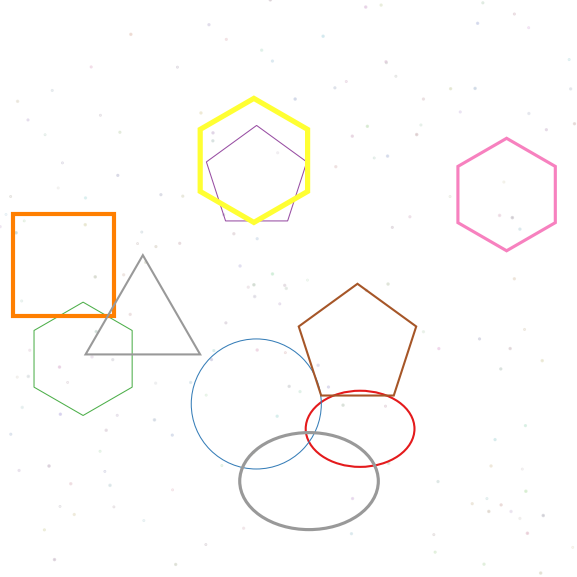[{"shape": "oval", "thickness": 1, "radius": 0.47, "center": [0.624, 0.257]}, {"shape": "circle", "thickness": 0.5, "radius": 0.56, "center": [0.444, 0.3]}, {"shape": "hexagon", "thickness": 0.5, "radius": 0.49, "center": [0.144, 0.378]}, {"shape": "pentagon", "thickness": 0.5, "radius": 0.46, "center": [0.444, 0.691]}, {"shape": "square", "thickness": 2, "radius": 0.44, "center": [0.11, 0.541]}, {"shape": "hexagon", "thickness": 2.5, "radius": 0.54, "center": [0.44, 0.721]}, {"shape": "pentagon", "thickness": 1, "radius": 0.53, "center": [0.619, 0.401]}, {"shape": "hexagon", "thickness": 1.5, "radius": 0.49, "center": [0.877, 0.662]}, {"shape": "triangle", "thickness": 1, "radius": 0.57, "center": [0.247, 0.443]}, {"shape": "oval", "thickness": 1.5, "radius": 0.6, "center": [0.535, 0.166]}]